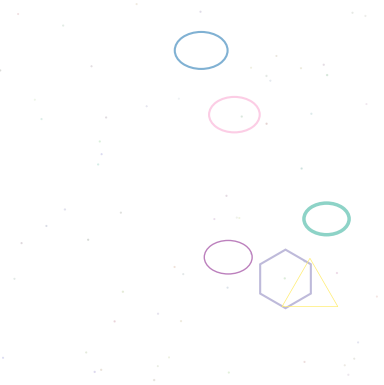[{"shape": "oval", "thickness": 2.5, "radius": 0.29, "center": [0.848, 0.431]}, {"shape": "hexagon", "thickness": 1.5, "radius": 0.38, "center": [0.742, 0.276]}, {"shape": "oval", "thickness": 1.5, "radius": 0.34, "center": [0.523, 0.869]}, {"shape": "oval", "thickness": 1.5, "radius": 0.33, "center": [0.609, 0.702]}, {"shape": "oval", "thickness": 1, "radius": 0.31, "center": [0.593, 0.332]}, {"shape": "triangle", "thickness": 0.5, "radius": 0.42, "center": [0.805, 0.245]}]